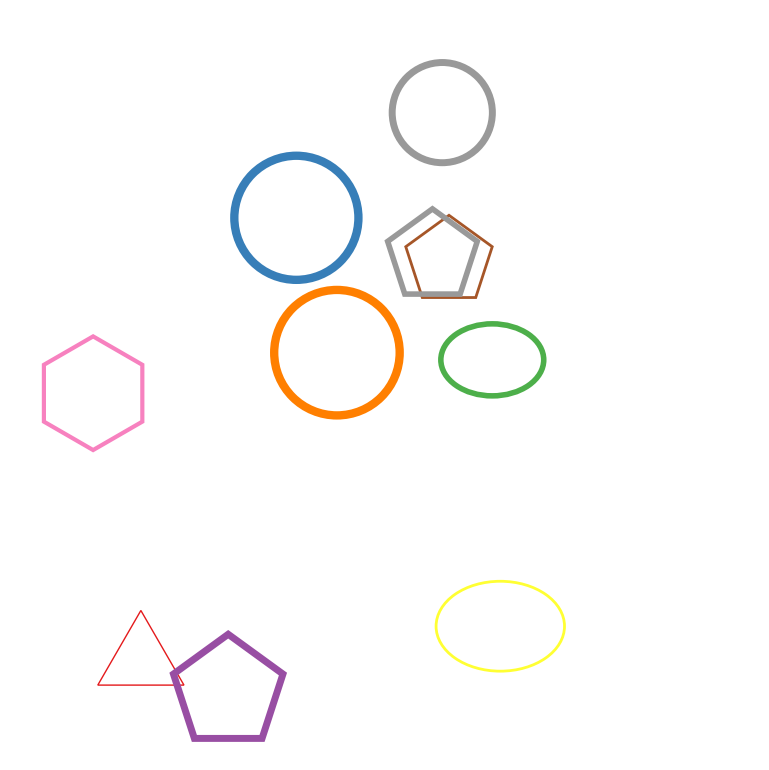[{"shape": "triangle", "thickness": 0.5, "radius": 0.32, "center": [0.183, 0.143]}, {"shape": "circle", "thickness": 3, "radius": 0.4, "center": [0.385, 0.717]}, {"shape": "oval", "thickness": 2, "radius": 0.33, "center": [0.639, 0.533]}, {"shape": "pentagon", "thickness": 2.5, "radius": 0.37, "center": [0.296, 0.102]}, {"shape": "circle", "thickness": 3, "radius": 0.41, "center": [0.438, 0.542]}, {"shape": "oval", "thickness": 1, "radius": 0.42, "center": [0.65, 0.187]}, {"shape": "pentagon", "thickness": 1, "radius": 0.3, "center": [0.583, 0.661]}, {"shape": "hexagon", "thickness": 1.5, "radius": 0.37, "center": [0.121, 0.489]}, {"shape": "circle", "thickness": 2.5, "radius": 0.33, "center": [0.574, 0.854]}, {"shape": "pentagon", "thickness": 2, "radius": 0.31, "center": [0.562, 0.668]}]